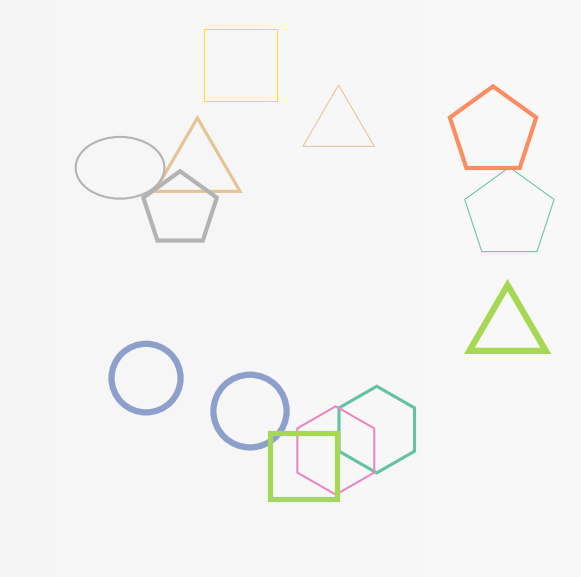[{"shape": "hexagon", "thickness": 1.5, "radius": 0.38, "center": [0.648, 0.255]}, {"shape": "pentagon", "thickness": 0.5, "radius": 0.4, "center": [0.876, 0.629]}, {"shape": "pentagon", "thickness": 2, "radius": 0.39, "center": [0.848, 0.771]}, {"shape": "circle", "thickness": 3, "radius": 0.3, "center": [0.251, 0.344]}, {"shape": "circle", "thickness": 3, "radius": 0.31, "center": [0.43, 0.287]}, {"shape": "hexagon", "thickness": 1, "radius": 0.38, "center": [0.578, 0.219]}, {"shape": "square", "thickness": 2.5, "radius": 0.29, "center": [0.522, 0.193]}, {"shape": "triangle", "thickness": 3, "radius": 0.38, "center": [0.873, 0.43]}, {"shape": "square", "thickness": 0.5, "radius": 0.31, "center": [0.414, 0.886]}, {"shape": "triangle", "thickness": 0.5, "radius": 0.35, "center": [0.583, 0.781]}, {"shape": "triangle", "thickness": 1.5, "radius": 0.42, "center": [0.34, 0.71]}, {"shape": "pentagon", "thickness": 2, "radius": 0.33, "center": [0.31, 0.636]}, {"shape": "oval", "thickness": 1, "radius": 0.38, "center": [0.207, 0.709]}]